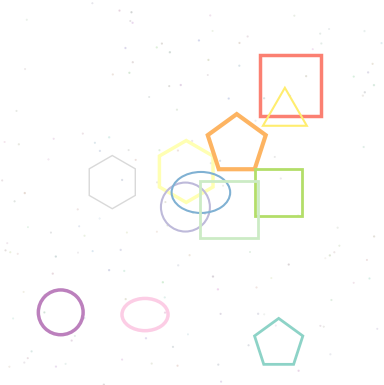[{"shape": "pentagon", "thickness": 2, "radius": 0.33, "center": [0.724, 0.107]}, {"shape": "hexagon", "thickness": 2.5, "radius": 0.4, "center": [0.484, 0.555]}, {"shape": "circle", "thickness": 1.5, "radius": 0.32, "center": [0.482, 0.462]}, {"shape": "square", "thickness": 2.5, "radius": 0.4, "center": [0.755, 0.778]}, {"shape": "oval", "thickness": 1.5, "radius": 0.38, "center": [0.522, 0.5]}, {"shape": "pentagon", "thickness": 3, "radius": 0.4, "center": [0.615, 0.625]}, {"shape": "square", "thickness": 2, "radius": 0.31, "center": [0.723, 0.499]}, {"shape": "oval", "thickness": 2.5, "radius": 0.3, "center": [0.377, 0.183]}, {"shape": "hexagon", "thickness": 1, "radius": 0.35, "center": [0.292, 0.527]}, {"shape": "circle", "thickness": 2.5, "radius": 0.29, "center": [0.158, 0.189]}, {"shape": "square", "thickness": 2, "radius": 0.37, "center": [0.595, 0.456]}, {"shape": "triangle", "thickness": 1.5, "radius": 0.33, "center": [0.74, 0.706]}]